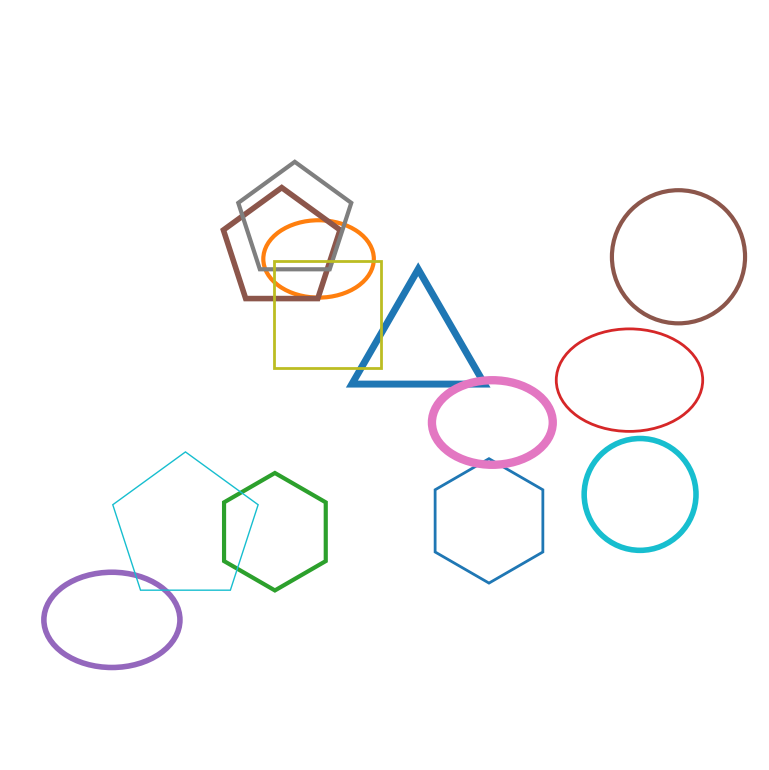[{"shape": "triangle", "thickness": 2.5, "radius": 0.5, "center": [0.543, 0.551]}, {"shape": "hexagon", "thickness": 1, "radius": 0.4, "center": [0.635, 0.324]}, {"shape": "oval", "thickness": 1.5, "radius": 0.36, "center": [0.414, 0.664]}, {"shape": "hexagon", "thickness": 1.5, "radius": 0.38, "center": [0.357, 0.309]}, {"shape": "oval", "thickness": 1, "radius": 0.48, "center": [0.818, 0.506]}, {"shape": "oval", "thickness": 2, "radius": 0.44, "center": [0.145, 0.195]}, {"shape": "circle", "thickness": 1.5, "radius": 0.43, "center": [0.881, 0.667]}, {"shape": "pentagon", "thickness": 2, "radius": 0.4, "center": [0.366, 0.677]}, {"shape": "oval", "thickness": 3, "radius": 0.39, "center": [0.639, 0.451]}, {"shape": "pentagon", "thickness": 1.5, "radius": 0.39, "center": [0.383, 0.713]}, {"shape": "square", "thickness": 1, "radius": 0.35, "center": [0.426, 0.591]}, {"shape": "circle", "thickness": 2, "radius": 0.36, "center": [0.831, 0.358]}, {"shape": "pentagon", "thickness": 0.5, "radius": 0.5, "center": [0.241, 0.314]}]